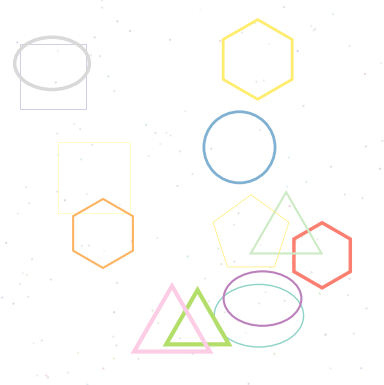[{"shape": "oval", "thickness": 1, "radius": 0.58, "center": [0.672, 0.18]}, {"shape": "square", "thickness": 0.5, "radius": 0.46, "center": [0.244, 0.54]}, {"shape": "square", "thickness": 0.5, "radius": 0.42, "center": [0.137, 0.801]}, {"shape": "hexagon", "thickness": 2.5, "radius": 0.42, "center": [0.837, 0.337]}, {"shape": "circle", "thickness": 2, "radius": 0.46, "center": [0.622, 0.617]}, {"shape": "hexagon", "thickness": 1.5, "radius": 0.45, "center": [0.268, 0.394]}, {"shape": "triangle", "thickness": 3, "radius": 0.47, "center": [0.513, 0.153]}, {"shape": "triangle", "thickness": 3, "radius": 0.57, "center": [0.447, 0.144]}, {"shape": "oval", "thickness": 2.5, "radius": 0.49, "center": [0.135, 0.835]}, {"shape": "oval", "thickness": 1.5, "radius": 0.5, "center": [0.682, 0.224]}, {"shape": "triangle", "thickness": 1.5, "radius": 0.53, "center": [0.743, 0.395]}, {"shape": "pentagon", "thickness": 0.5, "radius": 0.52, "center": [0.652, 0.391]}, {"shape": "hexagon", "thickness": 2, "radius": 0.52, "center": [0.669, 0.846]}]